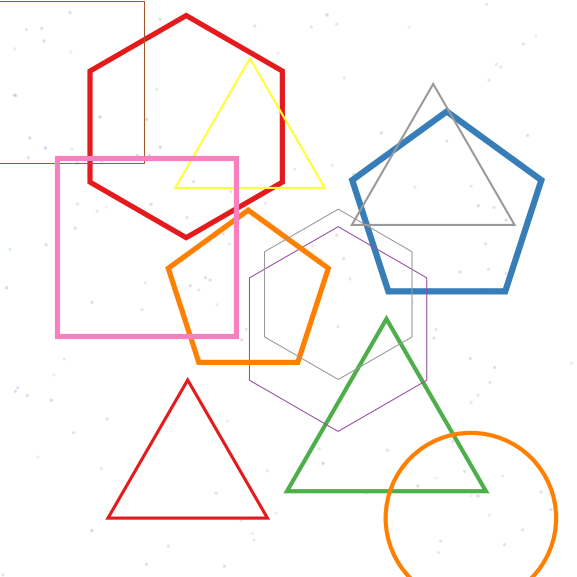[{"shape": "triangle", "thickness": 1.5, "radius": 0.8, "center": [0.325, 0.182]}, {"shape": "hexagon", "thickness": 2.5, "radius": 0.96, "center": [0.322, 0.78]}, {"shape": "pentagon", "thickness": 3, "radius": 0.86, "center": [0.774, 0.634]}, {"shape": "triangle", "thickness": 2, "radius": 0.99, "center": [0.669, 0.248]}, {"shape": "hexagon", "thickness": 0.5, "radius": 0.89, "center": [0.585, 0.429]}, {"shape": "pentagon", "thickness": 2.5, "radius": 0.73, "center": [0.43, 0.489]}, {"shape": "circle", "thickness": 2, "radius": 0.74, "center": [0.815, 0.102]}, {"shape": "triangle", "thickness": 1, "radius": 0.75, "center": [0.433, 0.749]}, {"shape": "square", "thickness": 0.5, "radius": 0.7, "center": [0.108, 0.858]}, {"shape": "square", "thickness": 2.5, "radius": 0.77, "center": [0.253, 0.572]}, {"shape": "triangle", "thickness": 1, "radius": 0.81, "center": [0.75, 0.691]}, {"shape": "hexagon", "thickness": 0.5, "radius": 0.74, "center": [0.586, 0.49]}]